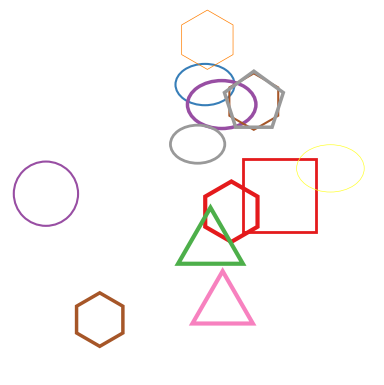[{"shape": "square", "thickness": 2, "radius": 0.48, "center": [0.727, 0.491]}, {"shape": "hexagon", "thickness": 3, "radius": 0.39, "center": [0.601, 0.45]}, {"shape": "oval", "thickness": 1.5, "radius": 0.38, "center": [0.532, 0.78]}, {"shape": "triangle", "thickness": 3, "radius": 0.49, "center": [0.547, 0.364]}, {"shape": "oval", "thickness": 2.5, "radius": 0.44, "center": [0.576, 0.728]}, {"shape": "circle", "thickness": 1.5, "radius": 0.42, "center": [0.119, 0.497]}, {"shape": "hexagon", "thickness": 0.5, "radius": 0.39, "center": [0.539, 0.897]}, {"shape": "oval", "thickness": 0.5, "radius": 0.44, "center": [0.858, 0.563]}, {"shape": "hexagon", "thickness": 1.5, "radius": 0.37, "center": [0.659, 0.736]}, {"shape": "hexagon", "thickness": 2.5, "radius": 0.35, "center": [0.259, 0.17]}, {"shape": "triangle", "thickness": 3, "radius": 0.45, "center": [0.578, 0.205]}, {"shape": "oval", "thickness": 2, "radius": 0.35, "center": [0.513, 0.625]}, {"shape": "pentagon", "thickness": 2.5, "radius": 0.4, "center": [0.659, 0.735]}]